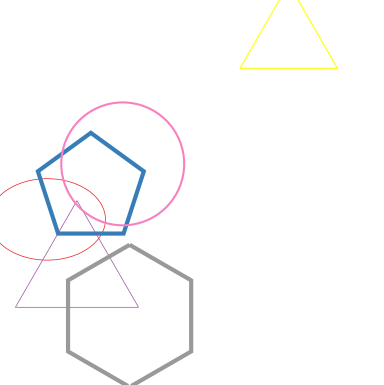[{"shape": "oval", "thickness": 0.5, "radius": 0.76, "center": [0.123, 0.43]}, {"shape": "pentagon", "thickness": 3, "radius": 0.72, "center": [0.236, 0.51]}, {"shape": "triangle", "thickness": 0.5, "radius": 0.92, "center": [0.2, 0.294]}, {"shape": "triangle", "thickness": 1, "radius": 0.73, "center": [0.75, 0.896]}, {"shape": "circle", "thickness": 1.5, "radius": 0.8, "center": [0.319, 0.574]}, {"shape": "hexagon", "thickness": 3, "radius": 0.92, "center": [0.337, 0.179]}]